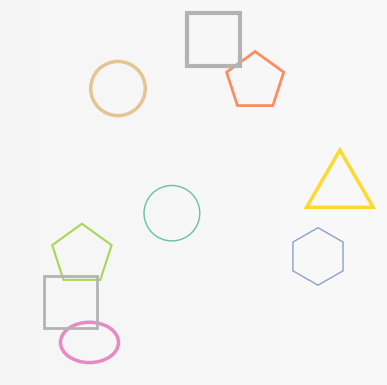[{"shape": "circle", "thickness": 1, "radius": 0.36, "center": [0.444, 0.446]}, {"shape": "pentagon", "thickness": 2, "radius": 0.39, "center": [0.658, 0.789]}, {"shape": "hexagon", "thickness": 1, "radius": 0.37, "center": [0.821, 0.334]}, {"shape": "oval", "thickness": 2.5, "radius": 0.37, "center": [0.231, 0.111]}, {"shape": "pentagon", "thickness": 1.5, "radius": 0.4, "center": [0.211, 0.338]}, {"shape": "triangle", "thickness": 2.5, "radius": 0.5, "center": [0.877, 0.511]}, {"shape": "circle", "thickness": 2.5, "radius": 0.35, "center": [0.304, 0.77]}, {"shape": "square", "thickness": 2, "radius": 0.34, "center": [0.182, 0.217]}, {"shape": "square", "thickness": 3, "radius": 0.34, "center": [0.55, 0.897]}]